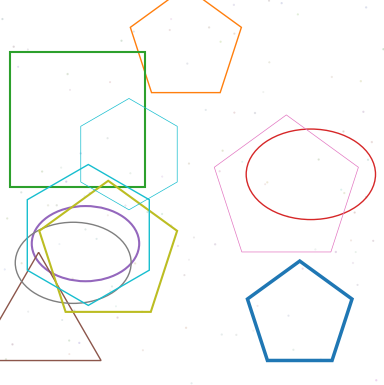[{"shape": "pentagon", "thickness": 2.5, "radius": 0.71, "center": [0.779, 0.179]}, {"shape": "pentagon", "thickness": 1, "radius": 0.76, "center": [0.483, 0.882]}, {"shape": "square", "thickness": 1.5, "radius": 0.87, "center": [0.2, 0.69]}, {"shape": "oval", "thickness": 1, "radius": 0.84, "center": [0.807, 0.547]}, {"shape": "oval", "thickness": 1.5, "radius": 0.7, "center": [0.222, 0.367]}, {"shape": "triangle", "thickness": 1, "radius": 0.94, "center": [0.1, 0.157]}, {"shape": "pentagon", "thickness": 0.5, "radius": 0.98, "center": [0.744, 0.505]}, {"shape": "oval", "thickness": 1, "radius": 0.75, "center": [0.19, 0.317]}, {"shape": "pentagon", "thickness": 1.5, "radius": 0.94, "center": [0.281, 0.342]}, {"shape": "hexagon", "thickness": 1, "radius": 0.91, "center": [0.229, 0.39]}, {"shape": "hexagon", "thickness": 0.5, "radius": 0.72, "center": [0.335, 0.6]}]